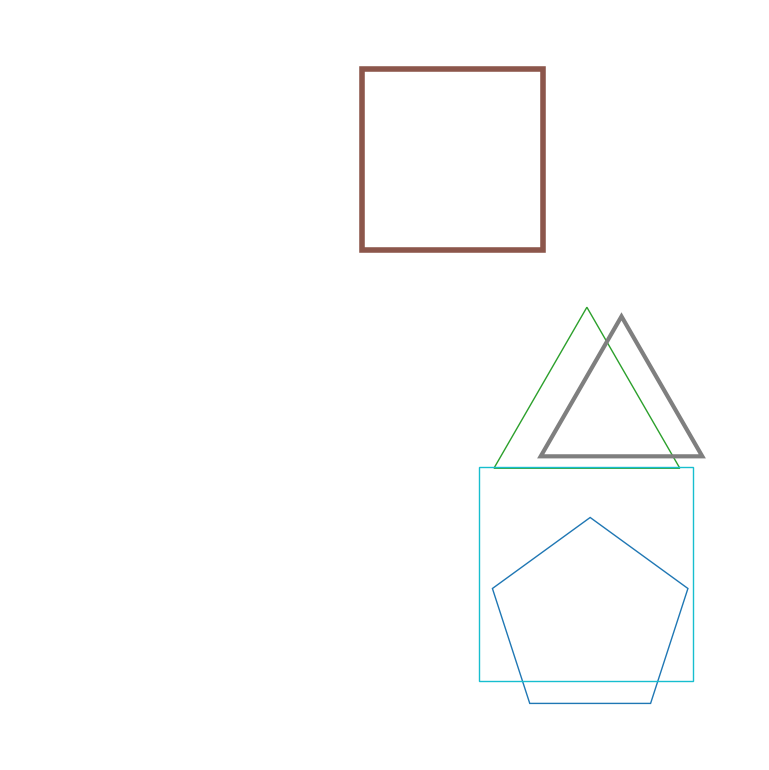[{"shape": "pentagon", "thickness": 0.5, "radius": 0.67, "center": [0.766, 0.194]}, {"shape": "triangle", "thickness": 0.5, "radius": 0.7, "center": [0.762, 0.462]}, {"shape": "square", "thickness": 2, "radius": 0.59, "center": [0.587, 0.793]}, {"shape": "triangle", "thickness": 1.5, "radius": 0.61, "center": [0.807, 0.468]}, {"shape": "square", "thickness": 0.5, "radius": 0.69, "center": [0.761, 0.254]}]